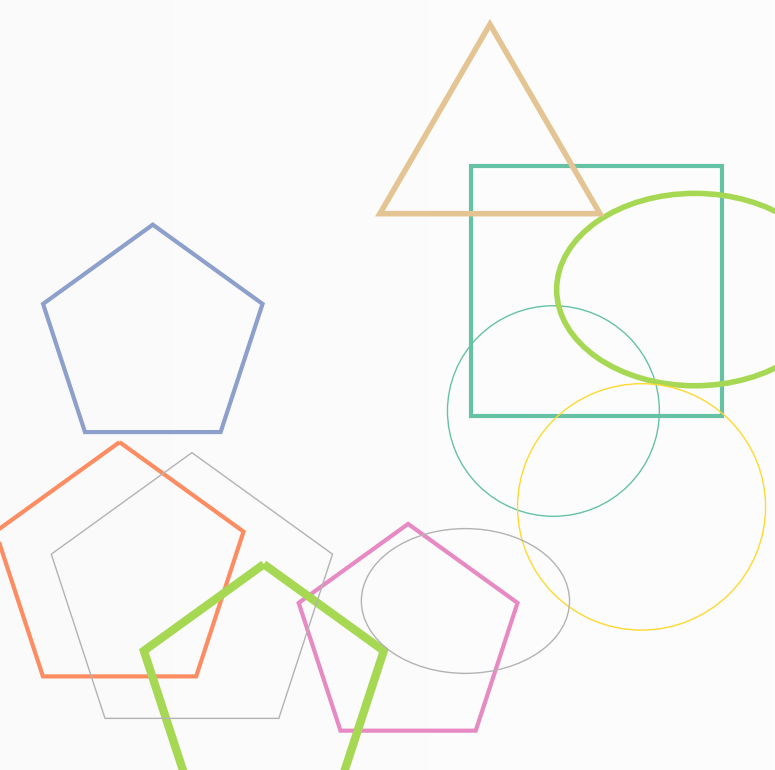[{"shape": "square", "thickness": 1.5, "radius": 0.81, "center": [0.77, 0.623]}, {"shape": "circle", "thickness": 0.5, "radius": 0.68, "center": [0.714, 0.466]}, {"shape": "pentagon", "thickness": 1.5, "radius": 0.84, "center": [0.154, 0.258]}, {"shape": "pentagon", "thickness": 1.5, "radius": 0.74, "center": [0.197, 0.559]}, {"shape": "pentagon", "thickness": 1.5, "radius": 0.74, "center": [0.527, 0.171]}, {"shape": "pentagon", "thickness": 3, "radius": 0.81, "center": [0.34, 0.105]}, {"shape": "oval", "thickness": 2, "radius": 0.89, "center": [0.897, 0.624]}, {"shape": "circle", "thickness": 0.5, "radius": 0.8, "center": [0.828, 0.342]}, {"shape": "triangle", "thickness": 2, "radius": 0.82, "center": [0.632, 0.804]}, {"shape": "pentagon", "thickness": 0.5, "radius": 0.95, "center": [0.248, 0.221]}, {"shape": "oval", "thickness": 0.5, "radius": 0.67, "center": [0.601, 0.219]}]